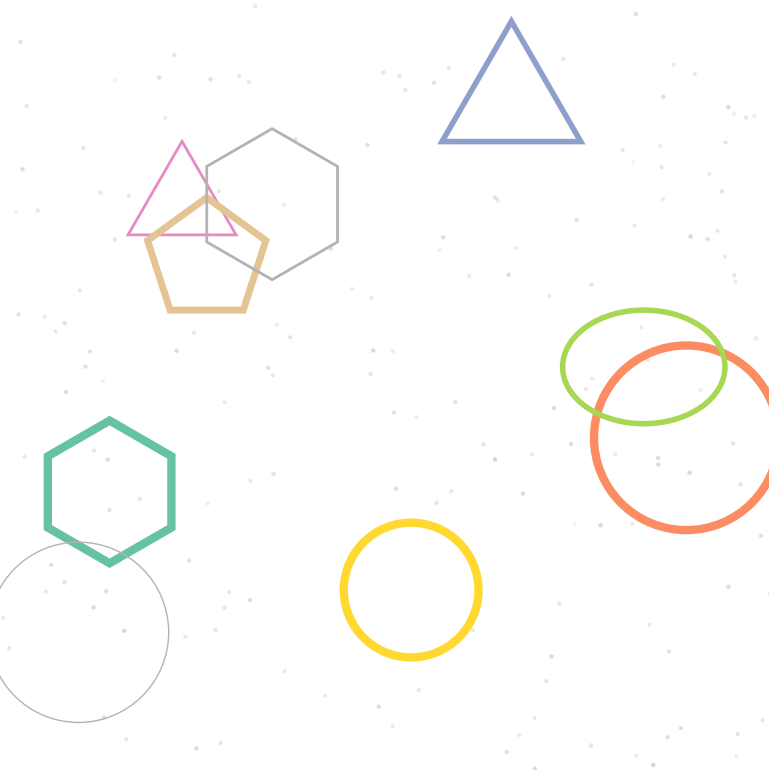[{"shape": "hexagon", "thickness": 3, "radius": 0.46, "center": [0.142, 0.361]}, {"shape": "circle", "thickness": 3, "radius": 0.6, "center": [0.891, 0.431]}, {"shape": "triangle", "thickness": 2, "radius": 0.52, "center": [0.664, 0.868]}, {"shape": "triangle", "thickness": 1, "radius": 0.4, "center": [0.236, 0.735]}, {"shape": "oval", "thickness": 2, "radius": 0.53, "center": [0.836, 0.524]}, {"shape": "circle", "thickness": 3, "radius": 0.44, "center": [0.534, 0.234]}, {"shape": "pentagon", "thickness": 2.5, "radius": 0.4, "center": [0.268, 0.663]}, {"shape": "circle", "thickness": 0.5, "radius": 0.59, "center": [0.102, 0.179]}, {"shape": "hexagon", "thickness": 1, "radius": 0.49, "center": [0.353, 0.735]}]